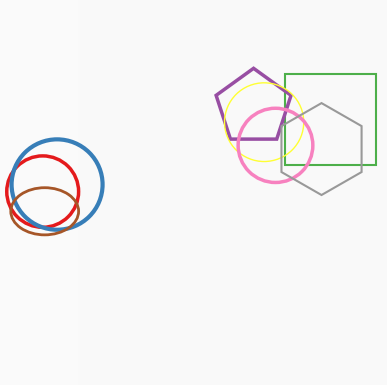[{"shape": "circle", "thickness": 2.5, "radius": 0.46, "center": [0.11, 0.502]}, {"shape": "circle", "thickness": 3, "radius": 0.59, "center": [0.147, 0.521]}, {"shape": "square", "thickness": 1.5, "radius": 0.59, "center": [0.853, 0.69]}, {"shape": "pentagon", "thickness": 2.5, "radius": 0.51, "center": [0.654, 0.721]}, {"shape": "circle", "thickness": 1, "radius": 0.51, "center": [0.682, 0.683]}, {"shape": "oval", "thickness": 2, "radius": 0.44, "center": [0.115, 0.451]}, {"shape": "circle", "thickness": 2.5, "radius": 0.48, "center": [0.711, 0.622]}, {"shape": "hexagon", "thickness": 1.5, "radius": 0.6, "center": [0.83, 0.613]}]